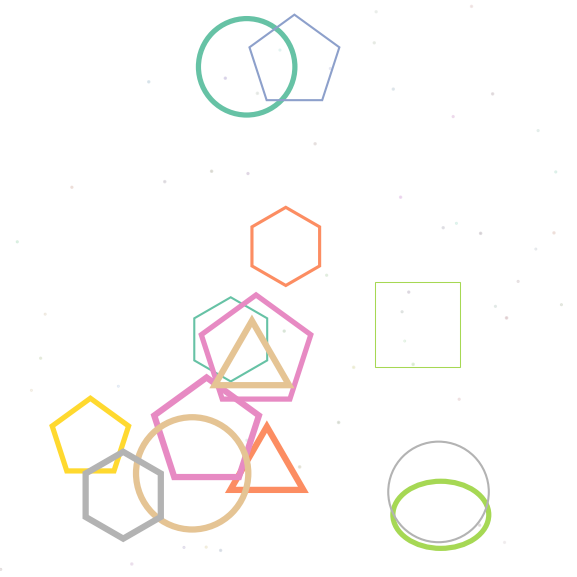[{"shape": "circle", "thickness": 2.5, "radius": 0.42, "center": [0.427, 0.883]}, {"shape": "hexagon", "thickness": 1, "radius": 0.36, "center": [0.4, 0.411]}, {"shape": "hexagon", "thickness": 1.5, "radius": 0.34, "center": [0.495, 0.572]}, {"shape": "triangle", "thickness": 3, "radius": 0.37, "center": [0.462, 0.187]}, {"shape": "pentagon", "thickness": 1, "radius": 0.41, "center": [0.51, 0.892]}, {"shape": "pentagon", "thickness": 3, "radius": 0.48, "center": [0.358, 0.25]}, {"shape": "pentagon", "thickness": 2.5, "radius": 0.5, "center": [0.443, 0.389]}, {"shape": "oval", "thickness": 2.5, "radius": 0.42, "center": [0.763, 0.108]}, {"shape": "square", "thickness": 0.5, "radius": 0.37, "center": [0.723, 0.437]}, {"shape": "pentagon", "thickness": 2.5, "radius": 0.35, "center": [0.157, 0.24]}, {"shape": "circle", "thickness": 3, "radius": 0.49, "center": [0.333, 0.179]}, {"shape": "triangle", "thickness": 3, "radius": 0.37, "center": [0.436, 0.369]}, {"shape": "circle", "thickness": 1, "radius": 0.44, "center": [0.759, 0.147]}, {"shape": "hexagon", "thickness": 3, "radius": 0.38, "center": [0.213, 0.142]}]